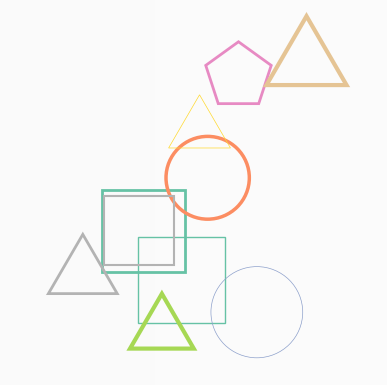[{"shape": "square", "thickness": 2, "radius": 0.53, "center": [0.37, 0.401]}, {"shape": "square", "thickness": 1, "radius": 0.56, "center": [0.468, 0.273]}, {"shape": "circle", "thickness": 2.5, "radius": 0.54, "center": [0.536, 0.538]}, {"shape": "circle", "thickness": 0.5, "radius": 0.59, "center": [0.663, 0.189]}, {"shape": "pentagon", "thickness": 2, "radius": 0.44, "center": [0.615, 0.803]}, {"shape": "triangle", "thickness": 3, "radius": 0.47, "center": [0.418, 0.142]}, {"shape": "triangle", "thickness": 0.5, "radius": 0.46, "center": [0.515, 0.662]}, {"shape": "triangle", "thickness": 3, "radius": 0.6, "center": [0.791, 0.839]}, {"shape": "square", "thickness": 1.5, "radius": 0.45, "center": [0.358, 0.402]}, {"shape": "triangle", "thickness": 2, "radius": 0.51, "center": [0.214, 0.289]}]